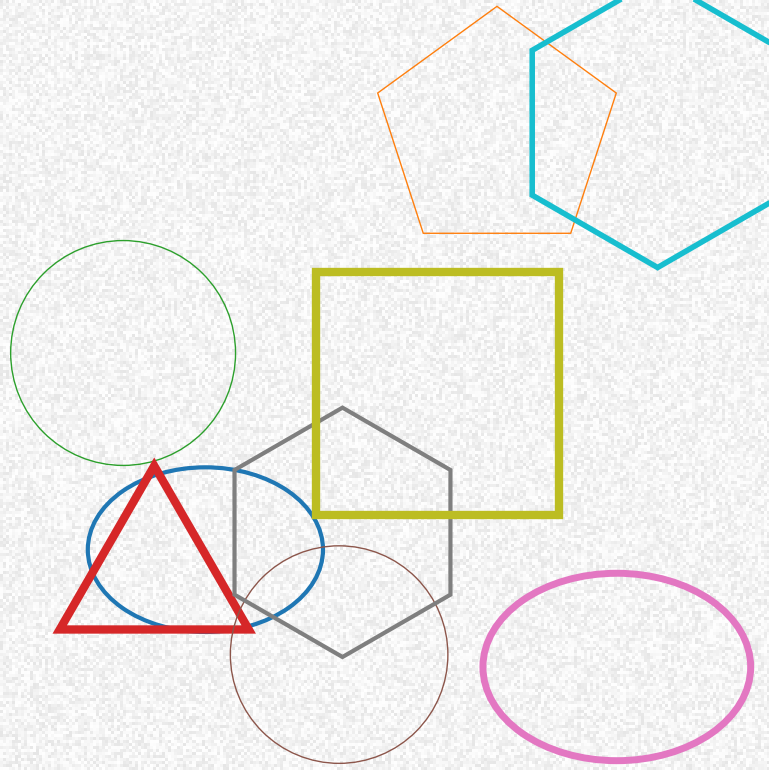[{"shape": "oval", "thickness": 1.5, "radius": 0.76, "center": [0.267, 0.286]}, {"shape": "pentagon", "thickness": 0.5, "radius": 0.81, "center": [0.645, 0.829]}, {"shape": "circle", "thickness": 0.5, "radius": 0.73, "center": [0.16, 0.542]}, {"shape": "triangle", "thickness": 3, "radius": 0.71, "center": [0.2, 0.253]}, {"shape": "circle", "thickness": 0.5, "radius": 0.71, "center": [0.44, 0.15]}, {"shape": "oval", "thickness": 2.5, "radius": 0.87, "center": [0.801, 0.134]}, {"shape": "hexagon", "thickness": 1.5, "radius": 0.81, "center": [0.445, 0.309]}, {"shape": "square", "thickness": 3, "radius": 0.79, "center": [0.568, 0.489]}, {"shape": "hexagon", "thickness": 2, "radius": 0.94, "center": [0.854, 0.841]}]